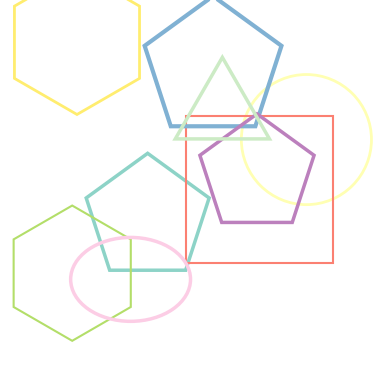[{"shape": "pentagon", "thickness": 2.5, "radius": 0.84, "center": [0.384, 0.434]}, {"shape": "circle", "thickness": 2, "radius": 0.84, "center": [0.796, 0.637]}, {"shape": "square", "thickness": 1.5, "radius": 0.95, "center": [0.674, 0.508]}, {"shape": "pentagon", "thickness": 3, "radius": 0.93, "center": [0.553, 0.823]}, {"shape": "hexagon", "thickness": 1.5, "radius": 0.88, "center": [0.188, 0.29]}, {"shape": "oval", "thickness": 2.5, "radius": 0.78, "center": [0.339, 0.274]}, {"shape": "pentagon", "thickness": 2.5, "radius": 0.78, "center": [0.667, 0.548]}, {"shape": "triangle", "thickness": 2.5, "radius": 0.71, "center": [0.578, 0.71]}, {"shape": "hexagon", "thickness": 2, "radius": 0.94, "center": [0.2, 0.89]}]